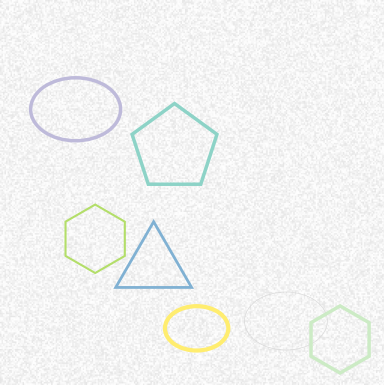[{"shape": "pentagon", "thickness": 2.5, "radius": 0.58, "center": [0.453, 0.615]}, {"shape": "oval", "thickness": 2.5, "radius": 0.58, "center": [0.196, 0.716]}, {"shape": "triangle", "thickness": 2, "radius": 0.57, "center": [0.399, 0.31]}, {"shape": "hexagon", "thickness": 1.5, "radius": 0.44, "center": [0.247, 0.38]}, {"shape": "oval", "thickness": 0.5, "radius": 0.54, "center": [0.743, 0.166]}, {"shape": "hexagon", "thickness": 2.5, "radius": 0.44, "center": [0.883, 0.118]}, {"shape": "oval", "thickness": 3, "radius": 0.41, "center": [0.511, 0.147]}]